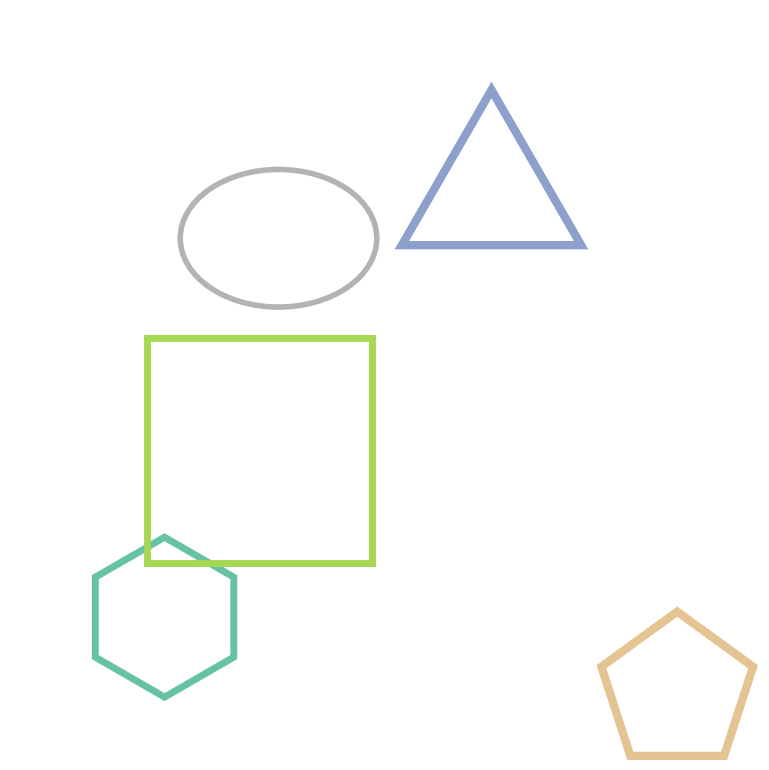[{"shape": "hexagon", "thickness": 2.5, "radius": 0.52, "center": [0.214, 0.199]}, {"shape": "triangle", "thickness": 3, "radius": 0.67, "center": [0.638, 0.749]}, {"shape": "square", "thickness": 2.5, "radius": 0.73, "center": [0.337, 0.415]}, {"shape": "pentagon", "thickness": 3, "radius": 0.52, "center": [0.88, 0.102]}, {"shape": "oval", "thickness": 2, "radius": 0.64, "center": [0.362, 0.691]}]